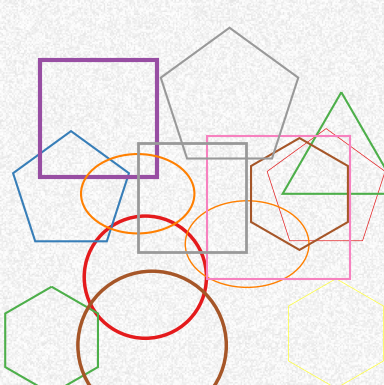[{"shape": "pentagon", "thickness": 0.5, "radius": 0.81, "center": [0.847, 0.505]}, {"shape": "circle", "thickness": 2.5, "radius": 0.79, "center": [0.377, 0.28]}, {"shape": "pentagon", "thickness": 1.5, "radius": 0.79, "center": [0.184, 0.501]}, {"shape": "triangle", "thickness": 1.5, "radius": 0.88, "center": [0.887, 0.585]}, {"shape": "hexagon", "thickness": 1.5, "radius": 0.7, "center": [0.134, 0.116]}, {"shape": "square", "thickness": 3, "radius": 0.76, "center": [0.256, 0.693]}, {"shape": "oval", "thickness": 1, "radius": 0.8, "center": [0.642, 0.366]}, {"shape": "oval", "thickness": 1.5, "radius": 0.74, "center": [0.358, 0.497]}, {"shape": "hexagon", "thickness": 0.5, "radius": 0.71, "center": [0.873, 0.134]}, {"shape": "hexagon", "thickness": 1.5, "radius": 0.73, "center": [0.778, 0.496]}, {"shape": "circle", "thickness": 2.5, "radius": 0.96, "center": [0.395, 0.103]}, {"shape": "square", "thickness": 1.5, "radius": 0.93, "center": [0.724, 0.462]}, {"shape": "pentagon", "thickness": 1.5, "radius": 0.94, "center": [0.596, 0.74]}, {"shape": "square", "thickness": 2, "radius": 0.7, "center": [0.498, 0.487]}]